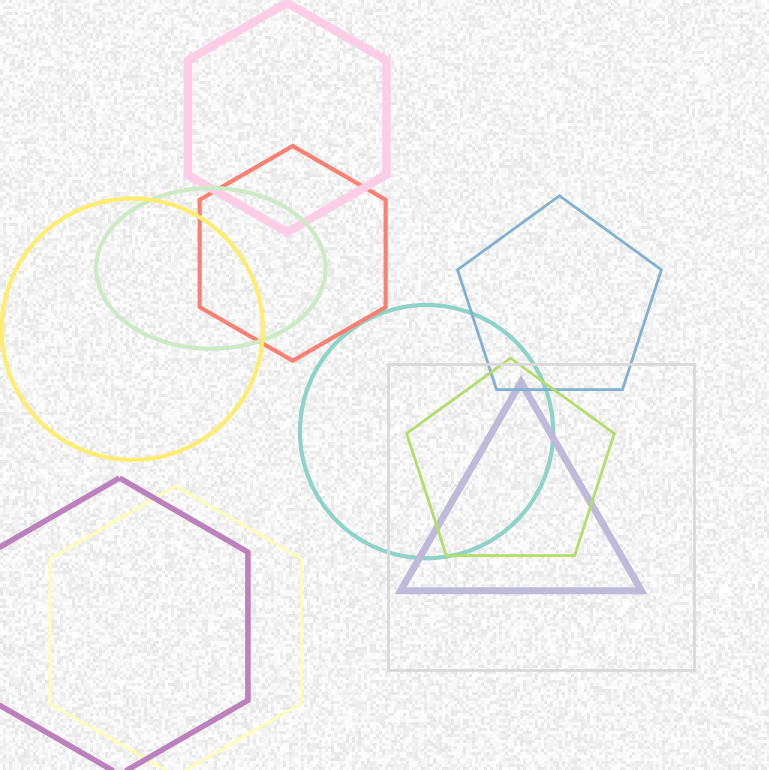[{"shape": "circle", "thickness": 1.5, "radius": 0.82, "center": [0.554, 0.439]}, {"shape": "hexagon", "thickness": 1, "radius": 0.94, "center": [0.228, 0.18]}, {"shape": "triangle", "thickness": 2.5, "radius": 0.9, "center": [0.677, 0.323]}, {"shape": "hexagon", "thickness": 1.5, "radius": 0.7, "center": [0.38, 0.671]}, {"shape": "pentagon", "thickness": 1, "radius": 0.7, "center": [0.727, 0.607]}, {"shape": "pentagon", "thickness": 1, "radius": 0.71, "center": [0.663, 0.393]}, {"shape": "hexagon", "thickness": 3, "radius": 0.74, "center": [0.373, 0.847]}, {"shape": "square", "thickness": 1, "radius": 0.99, "center": [0.703, 0.329]}, {"shape": "hexagon", "thickness": 2, "radius": 0.96, "center": [0.155, 0.187]}, {"shape": "oval", "thickness": 1.5, "radius": 0.75, "center": [0.274, 0.651]}, {"shape": "circle", "thickness": 1.5, "radius": 0.85, "center": [0.172, 0.573]}]